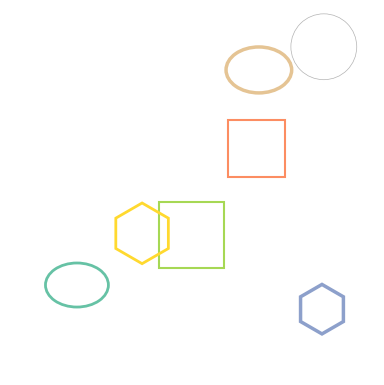[{"shape": "oval", "thickness": 2, "radius": 0.41, "center": [0.2, 0.26]}, {"shape": "square", "thickness": 1.5, "radius": 0.37, "center": [0.667, 0.614]}, {"shape": "hexagon", "thickness": 2.5, "radius": 0.32, "center": [0.836, 0.197]}, {"shape": "square", "thickness": 1.5, "radius": 0.42, "center": [0.498, 0.39]}, {"shape": "hexagon", "thickness": 2, "radius": 0.39, "center": [0.369, 0.394]}, {"shape": "oval", "thickness": 2.5, "radius": 0.43, "center": [0.672, 0.818]}, {"shape": "circle", "thickness": 0.5, "radius": 0.43, "center": [0.841, 0.879]}]